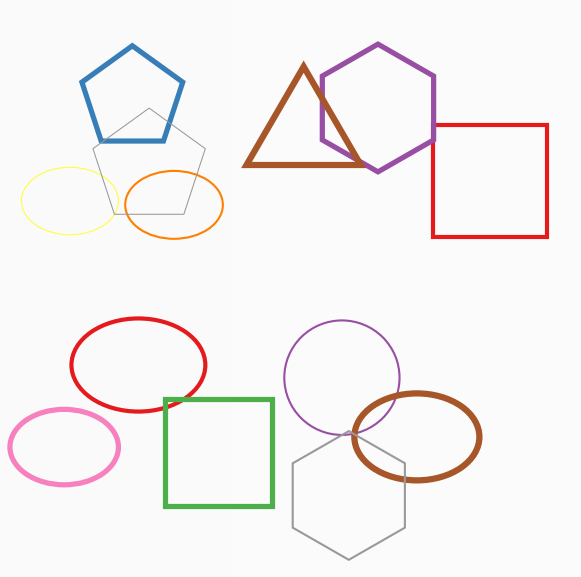[{"shape": "oval", "thickness": 2, "radius": 0.58, "center": [0.238, 0.367]}, {"shape": "square", "thickness": 2, "radius": 0.49, "center": [0.843, 0.686]}, {"shape": "pentagon", "thickness": 2.5, "radius": 0.46, "center": [0.228, 0.829]}, {"shape": "square", "thickness": 2.5, "radius": 0.46, "center": [0.377, 0.216]}, {"shape": "circle", "thickness": 1, "radius": 0.5, "center": [0.588, 0.345]}, {"shape": "hexagon", "thickness": 2.5, "radius": 0.55, "center": [0.65, 0.812]}, {"shape": "oval", "thickness": 1, "radius": 0.42, "center": [0.299, 0.644]}, {"shape": "oval", "thickness": 0.5, "radius": 0.42, "center": [0.12, 0.651]}, {"shape": "oval", "thickness": 3, "radius": 0.54, "center": [0.717, 0.243]}, {"shape": "triangle", "thickness": 3, "radius": 0.57, "center": [0.522, 0.77]}, {"shape": "oval", "thickness": 2.5, "radius": 0.47, "center": [0.11, 0.225]}, {"shape": "hexagon", "thickness": 1, "radius": 0.56, "center": [0.6, 0.141]}, {"shape": "pentagon", "thickness": 0.5, "radius": 0.51, "center": [0.257, 0.71]}]